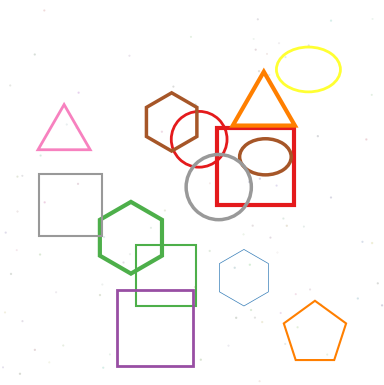[{"shape": "circle", "thickness": 2, "radius": 0.36, "center": [0.517, 0.638]}, {"shape": "square", "thickness": 3, "radius": 0.5, "center": [0.663, 0.567]}, {"shape": "hexagon", "thickness": 0.5, "radius": 0.37, "center": [0.634, 0.279]}, {"shape": "hexagon", "thickness": 3, "radius": 0.47, "center": [0.34, 0.382]}, {"shape": "square", "thickness": 1.5, "radius": 0.39, "center": [0.431, 0.285]}, {"shape": "square", "thickness": 2, "radius": 0.49, "center": [0.402, 0.148]}, {"shape": "triangle", "thickness": 3, "radius": 0.47, "center": [0.685, 0.72]}, {"shape": "pentagon", "thickness": 1.5, "radius": 0.43, "center": [0.818, 0.134]}, {"shape": "oval", "thickness": 2, "radius": 0.42, "center": [0.801, 0.82]}, {"shape": "hexagon", "thickness": 2.5, "radius": 0.38, "center": [0.446, 0.683]}, {"shape": "oval", "thickness": 2.5, "radius": 0.33, "center": [0.689, 0.593]}, {"shape": "triangle", "thickness": 2, "radius": 0.39, "center": [0.167, 0.65]}, {"shape": "circle", "thickness": 2.5, "radius": 0.42, "center": [0.568, 0.514]}, {"shape": "square", "thickness": 1.5, "radius": 0.4, "center": [0.183, 0.467]}]